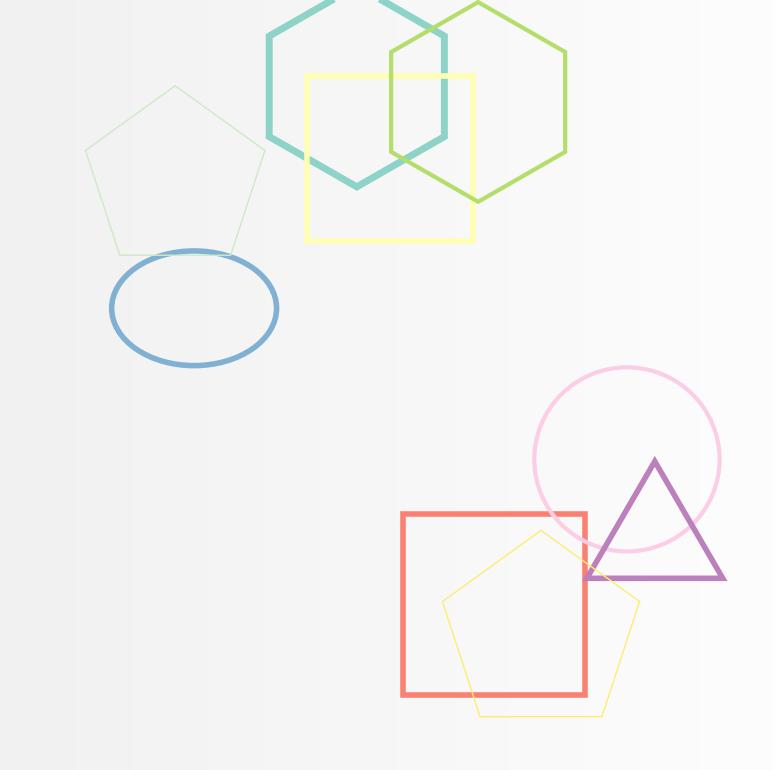[{"shape": "hexagon", "thickness": 2.5, "radius": 0.65, "center": [0.46, 0.888]}, {"shape": "square", "thickness": 2, "radius": 0.53, "center": [0.503, 0.794]}, {"shape": "square", "thickness": 2, "radius": 0.59, "center": [0.637, 0.215]}, {"shape": "oval", "thickness": 2, "radius": 0.53, "center": [0.25, 0.6]}, {"shape": "hexagon", "thickness": 1.5, "radius": 0.65, "center": [0.617, 0.868]}, {"shape": "circle", "thickness": 1.5, "radius": 0.6, "center": [0.809, 0.403]}, {"shape": "triangle", "thickness": 2, "radius": 0.51, "center": [0.845, 0.3]}, {"shape": "pentagon", "thickness": 0.5, "radius": 0.61, "center": [0.226, 0.767]}, {"shape": "pentagon", "thickness": 0.5, "radius": 0.67, "center": [0.698, 0.177]}]